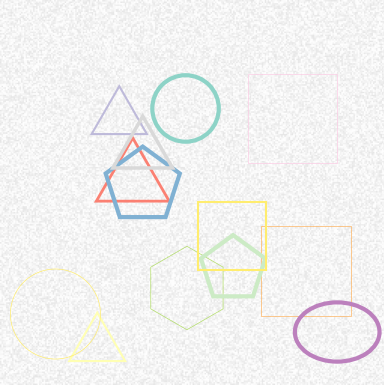[{"shape": "circle", "thickness": 3, "radius": 0.43, "center": [0.482, 0.718]}, {"shape": "triangle", "thickness": 1.5, "radius": 0.42, "center": [0.253, 0.104]}, {"shape": "triangle", "thickness": 1.5, "radius": 0.41, "center": [0.31, 0.693]}, {"shape": "triangle", "thickness": 2, "radius": 0.55, "center": [0.345, 0.532]}, {"shape": "pentagon", "thickness": 3, "radius": 0.51, "center": [0.371, 0.518]}, {"shape": "square", "thickness": 0.5, "radius": 0.59, "center": [0.794, 0.296]}, {"shape": "hexagon", "thickness": 0.5, "radius": 0.54, "center": [0.486, 0.252]}, {"shape": "square", "thickness": 0.5, "radius": 0.58, "center": [0.759, 0.692]}, {"shape": "triangle", "thickness": 2.5, "radius": 0.45, "center": [0.371, 0.608]}, {"shape": "oval", "thickness": 3, "radius": 0.55, "center": [0.876, 0.138]}, {"shape": "pentagon", "thickness": 3, "radius": 0.44, "center": [0.605, 0.301]}, {"shape": "circle", "thickness": 0.5, "radius": 0.58, "center": [0.144, 0.184]}, {"shape": "square", "thickness": 1.5, "radius": 0.44, "center": [0.602, 0.388]}]